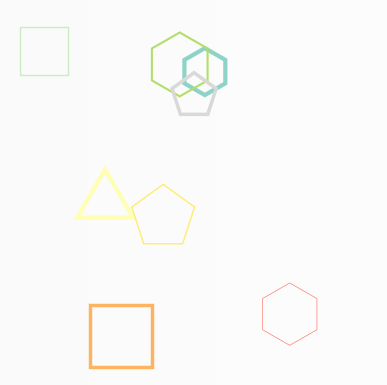[{"shape": "hexagon", "thickness": 3, "radius": 0.3, "center": [0.529, 0.814]}, {"shape": "triangle", "thickness": 3, "radius": 0.42, "center": [0.271, 0.476]}, {"shape": "hexagon", "thickness": 0.5, "radius": 0.41, "center": [0.748, 0.184]}, {"shape": "square", "thickness": 2.5, "radius": 0.4, "center": [0.313, 0.128]}, {"shape": "hexagon", "thickness": 1.5, "radius": 0.41, "center": [0.464, 0.833]}, {"shape": "pentagon", "thickness": 2.5, "radius": 0.3, "center": [0.501, 0.751]}, {"shape": "square", "thickness": 1, "radius": 0.31, "center": [0.114, 0.867]}, {"shape": "pentagon", "thickness": 1, "radius": 0.43, "center": [0.421, 0.436]}]